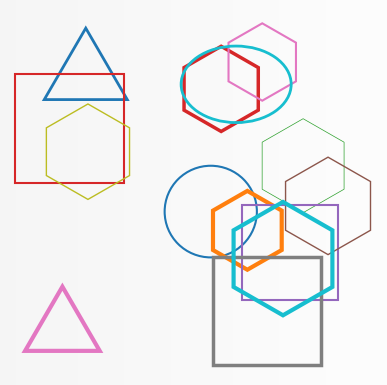[{"shape": "triangle", "thickness": 2, "radius": 0.62, "center": [0.221, 0.803]}, {"shape": "circle", "thickness": 1.5, "radius": 0.6, "center": [0.544, 0.45]}, {"shape": "hexagon", "thickness": 3, "radius": 0.51, "center": [0.638, 0.402]}, {"shape": "hexagon", "thickness": 0.5, "radius": 0.61, "center": [0.782, 0.57]}, {"shape": "square", "thickness": 1.5, "radius": 0.7, "center": [0.179, 0.667]}, {"shape": "hexagon", "thickness": 2.5, "radius": 0.55, "center": [0.571, 0.769]}, {"shape": "square", "thickness": 1.5, "radius": 0.62, "center": [0.748, 0.343]}, {"shape": "hexagon", "thickness": 1, "radius": 0.63, "center": [0.847, 0.465]}, {"shape": "hexagon", "thickness": 1.5, "radius": 0.5, "center": [0.677, 0.839]}, {"shape": "triangle", "thickness": 3, "radius": 0.56, "center": [0.161, 0.144]}, {"shape": "square", "thickness": 2.5, "radius": 0.7, "center": [0.689, 0.192]}, {"shape": "hexagon", "thickness": 1, "radius": 0.62, "center": [0.227, 0.606]}, {"shape": "hexagon", "thickness": 3, "radius": 0.74, "center": [0.73, 0.328]}, {"shape": "oval", "thickness": 2, "radius": 0.71, "center": [0.609, 0.781]}]